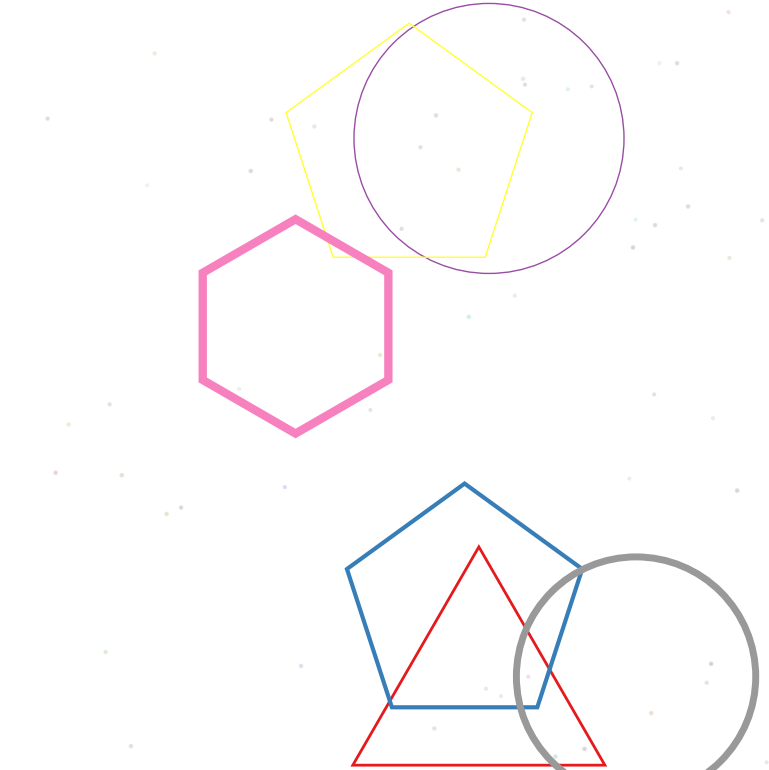[{"shape": "triangle", "thickness": 1, "radius": 0.95, "center": [0.622, 0.101]}, {"shape": "pentagon", "thickness": 1.5, "radius": 0.8, "center": [0.603, 0.211]}, {"shape": "circle", "thickness": 0.5, "radius": 0.88, "center": [0.635, 0.82]}, {"shape": "pentagon", "thickness": 0.5, "radius": 0.84, "center": [0.531, 0.802]}, {"shape": "hexagon", "thickness": 3, "radius": 0.7, "center": [0.384, 0.576]}, {"shape": "circle", "thickness": 2.5, "radius": 0.78, "center": [0.826, 0.121]}]